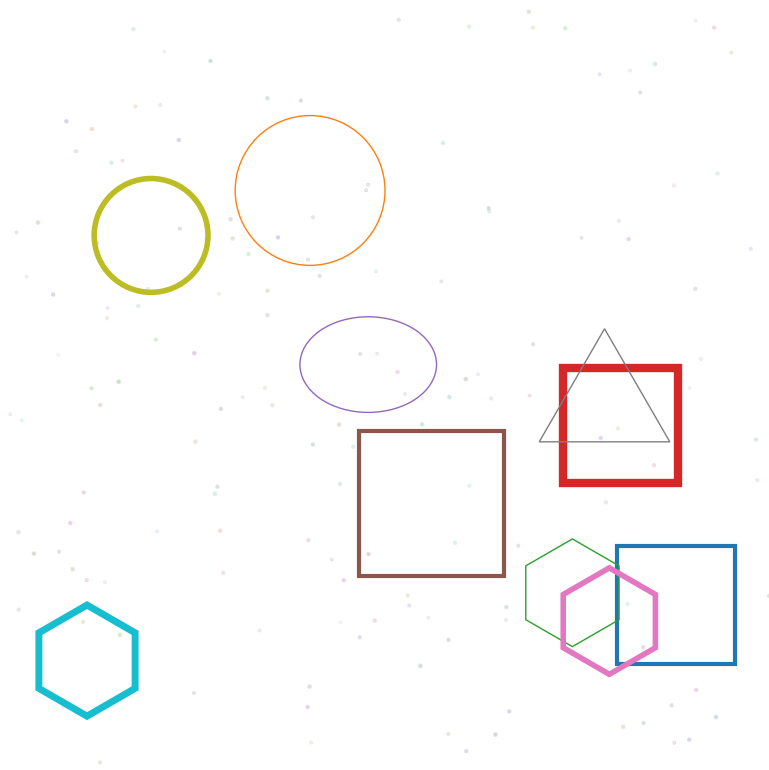[{"shape": "square", "thickness": 1.5, "radius": 0.38, "center": [0.878, 0.215]}, {"shape": "circle", "thickness": 0.5, "radius": 0.49, "center": [0.403, 0.753]}, {"shape": "hexagon", "thickness": 0.5, "radius": 0.35, "center": [0.743, 0.23]}, {"shape": "square", "thickness": 3, "radius": 0.37, "center": [0.806, 0.448]}, {"shape": "oval", "thickness": 0.5, "radius": 0.44, "center": [0.478, 0.527]}, {"shape": "square", "thickness": 1.5, "radius": 0.47, "center": [0.561, 0.346]}, {"shape": "hexagon", "thickness": 2, "radius": 0.35, "center": [0.791, 0.193]}, {"shape": "triangle", "thickness": 0.5, "radius": 0.49, "center": [0.785, 0.475]}, {"shape": "circle", "thickness": 2, "radius": 0.37, "center": [0.196, 0.694]}, {"shape": "hexagon", "thickness": 2.5, "radius": 0.36, "center": [0.113, 0.142]}]